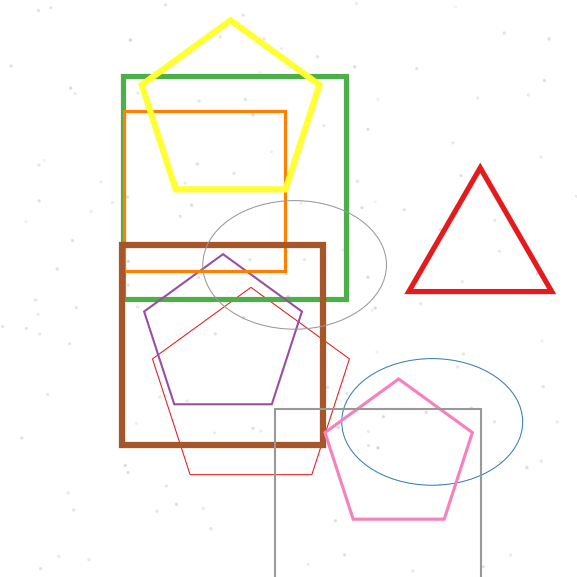[{"shape": "pentagon", "thickness": 0.5, "radius": 0.9, "center": [0.435, 0.322]}, {"shape": "triangle", "thickness": 2.5, "radius": 0.71, "center": [0.832, 0.566]}, {"shape": "oval", "thickness": 0.5, "radius": 0.78, "center": [0.748, 0.269]}, {"shape": "square", "thickness": 2.5, "radius": 0.96, "center": [0.406, 0.675]}, {"shape": "pentagon", "thickness": 1, "radius": 0.72, "center": [0.386, 0.415]}, {"shape": "square", "thickness": 1.5, "radius": 0.7, "center": [0.354, 0.669]}, {"shape": "pentagon", "thickness": 3, "radius": 0.81, "center": [0.399, 0.802]}, {"shape": "square", "thickness": 3, "radius": 0.87, "center": [0.385, 0.401]}, {"shape": "pentagon", "thickness": 1.5, "radius": 0.67, "center": [0.69, 0.209]}, {"shape": "square", "thickness": 1, "radius": 0.89, "center": [0.655, 0.113]}, {"shape": "oval", "thickness": 0.5, "radius": 0.8, "center": [0.51, 0.54]}]